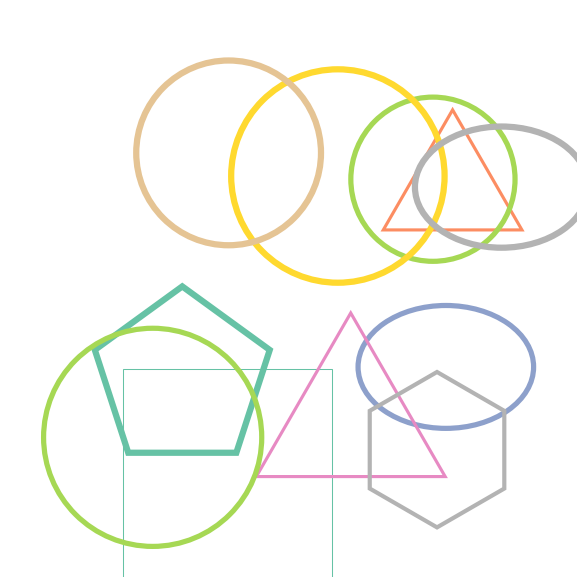[{"shape": "pentagon", "thickness": 3, "radius": 0.8, "center": [0.316, 0.344]}, {"shape": "square", "thickness": 0.5, "radius": 0.91, "center": [0.394, 0.18]}, {"shape": "triangle", "thickness": 1.5, "radius": 0.69, "center": [0.784, 0.67]}, {"shape": "oval", "thickness": 2.5, "radius": 0.76, "center": [0.772, 0.364]}, {"shape": "triangle", "thickness": 1.5, "radius": 0.94, "center": [0.607, 0.268]}, {"shape": "circle", "thickness": 2.5, "radius": 0.71, "center": [0.75, 0.689]}, {"shape": "circle", "thickness": 2.5, "radius": 0.94, "center": [0.264, 0.242]}, {"shape": "circle", "thickness": 3, "radius": 0.92, "center": [0.585, 0.694]}, {"shape": "circle", "thickness": 3, "radius": 0.8, "center": [0.396, 0.734]}, {"shape": "hexagon", "thickness": 2, "radius": 0.67, "center": [0.757, 0.22]}, {"shape": "oval", "thickness": 3, "radius": 0.75, "center": [0.868, 0.675]}]